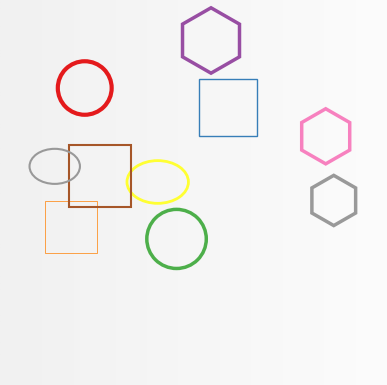[{"shape": "circle", "thickness": 3, "radius": 0.35, "center": [0.219, 0.771]}, {"shape": "square", "thickness": 1, "radius": 0.37, "center": [0.588, 0.721]}, {"shape": "circle", "thickness": 2.5, "radius": 0.38, "center": [0.456, 0.379]}, {"shape": "hexagon", "thickness": 2.5, "radius": 0.42, "center": [0.545, 0.895]}, {"shape": "square", "thickness": 0.5, "radius": 0.34, "center": [0.183, 0.411]}, {"shape": "oval", "thickness": 2, "radius": 0.4, "center": [0.407, 0.527]}, {"shape": "square", "thickness": 1.5, "radius": 0.4, "center": [0.259, 0.543]}, {"shape": "hexagon", "thickness": 2.5, "radius": 0.36, "center": [0.841, 0.646]}, {"shape": "hexagon", "thickness": 2.5, "radius": 0.33, "center": [0.861, 0.479]}, {"shape": "oval", "thickness": 1.5, "radius": 0.33, "center": [0.141, 0.568]}]